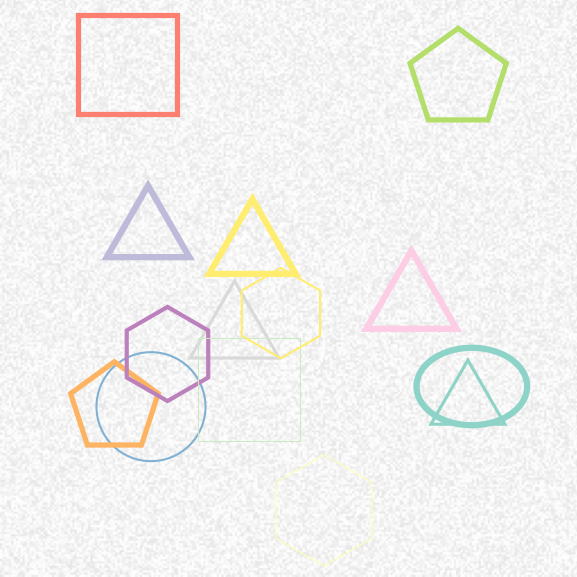[{"shape": "triangle", "thickness": 1.5, "radius": 0.37, "center": [0.81, 0.302]}, {"shape": "oval", "thickness": 3, "radius": 0.48, "center": [0.817, 0.33]}, {"shape": "hexagon", "thickness": 0.5, "radius": 0.48, "center": [0.561, 0.115]}, {"shape": "triangle", "thickness": 3, "radius": 0.41, "center": [0.256, 0.595]}, {"shape": "square", "thickness": 2.5, "radius": 0.43, "center": [0.221, 0.888]}, {"shape": "circle", "thickness": 1, "radius": 0.47, "center": [0.261, 0.295]}, {"shape": "pentagon", "thickness": 2.5, "radius": 0.4, "center": [0.198, 0.293]}, {"shape": "pentagon", "thickness": 2.5, "radius": 0.44, "center": [0.793, 0.862]}, {"shape": "triangle", "thickness": 3, "radius": 0.45, "center": [0.712, 0.475]}, {"shape": "triangle", "thickness": 1.5, "radius": 0.44, "center": [0.406, 0.424]}, {"shape": "hexagon", "thickness": 2, "radius": 0.41, "center": [0.29, 0.386]}, {"shape": "square", "thickness": 0.5, "radius": 0.44, "center": [0.43, 0.325]}, {"shape": "hexagon", "thickness": 1, "radius": 0.39, "center": [0.486, 0.457]}, {"shape": "triangle", "thickness": 3, "radius": 0.43, "center": [0.437, 0.568]}]